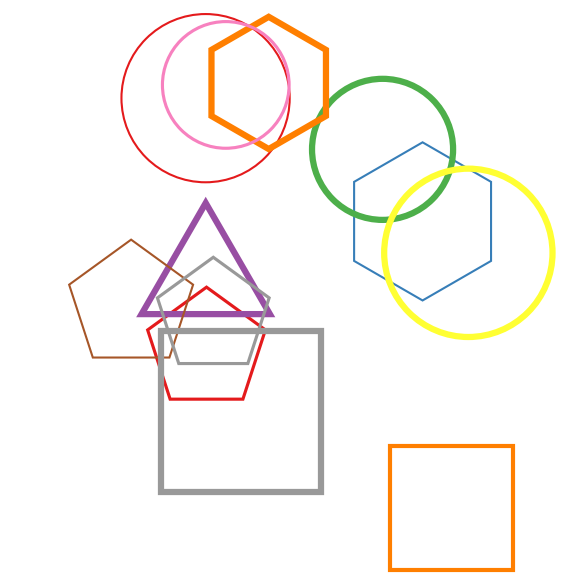[{"shape": "circle", "thickness": 1, "radius": 0.73, "center": [0.356, 0.829]}, {"shape": "pentagon", "thickness": 1.5, "radius": 0.54, "center": [0.358, 0.395]}, {"shape": "hexagon", "thickness": 1, "radius": 0.68, "center": [0.732, 0.616]}, {"shape": "circle", "thickness": 3, "radius": 0.61, "center": [0.662, 0.741]}, {"shape": "triangle", "thickness": 3, "radius": 0.64, "center": [0.356, 0.519]}, {"shape": "hexagon", "thickness": 3, "radius": 0.57, "center": [0.465, 0.856]}, {"shape": "square", "thickness": 2, "radius": 0.54, "center": [0.782, 0.119]}, {"shape": "circle", "thickness": 3, "radius": 0.73, "center": [0.811, 0.561]}, {"shape": "pentagon", "thickness": 1, "radius": 0.56, "center": [0.227, 0.471]}, {"shape": "circle", "thickness": 1.5, "radius": 0.55, "center": [0.391, 0.852]}, {"shape": "square", "thickness": 3, "radius": 0.7, "center": [0.417, 0.286]}, {"shape": "pentagon", "thickness": 1.5, "radius": 0.51, "center": [0.369, 0.452]}]